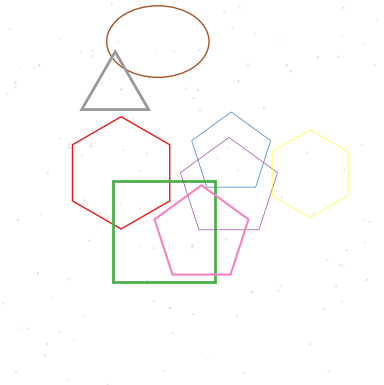[{"shape": "hexagon", "thickness": 1, "radius": 0.73, "center": [0.315, 0.551]}, {"shape": "pentagon", "thickness": 0.5, "radius": 0.54, "center": [0.601, 0.601]}, {"shape": "square", "thickness": 2, "radius": 0.66, "center": [0.426, 0.399]}, {"shape": "pentagon", "thickness": 0.5, "radius": 0.66, "center": [0.595, 0.511]}, {"shape": "hexagon", "thickness": 0.5, "radius": 0.57, "center": [0.805, 0.549]}, {"shape": "oval", "thickness": 1, "radius": 0.66, "center": [0.41, 0.892]}, {"shape": "pentagon", "thickness": 1.5, "radius": 0.64, "center": [0.523, 0.391]}, {"shape": "triangle", "thickness": 2, "radius": 0.5, "center": [0.299, 0.766]}]